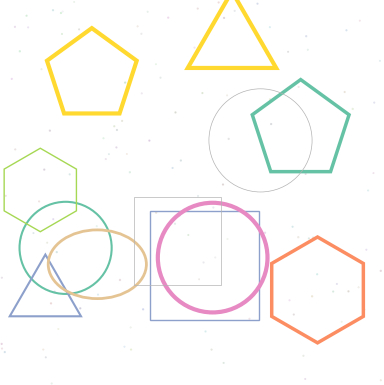[{"shape": "pentagon", "thickness": 2.5, "radius": 0.66, "center": [0.781, 0.661]}, {"shape": "circle", "thickness": 1.5, "radius": 0.6, "center": [0.17, 0.356]}, {"shape": "hexagon", "thickness": 2.5, "radius": 0.69, "center": [0.825, 0.247]}, {"shape": "triangle", "thickness": 1.5, "radius": 0.53, "center": [0.118, 0.232]}, {"shape": "square", "thickness": 1, "radius": 0.7, "center": [0.531, 0.311]}, {"shape": "circle", "thickness": 3, "radius": 0.71, "center": [0.552, 0.331]}, {"shape": "hexagon", "thickness": 1, "radius": 0.54, "center": [0.105, 0.507]}, {"shape": "triangle", "thickness": 3, "radius": 0.66, "center": [0.602, 0.89]}, {"shape": "pentagon", "thickness": 3, "radius": 0.61, "center": [0.239, 0.804]}, {"shape": "oval", "thickness": 2, "radius": 0.64, "center": [0.253, 0.314]}, {"shape": "square", "thickness": 0.5, "radius": 0.57, "center": [0.461, 0.374]}, {"shape": "circle", "thickness": 0.5, "radius": 0.67, "center": [0.677, 0.635]}]